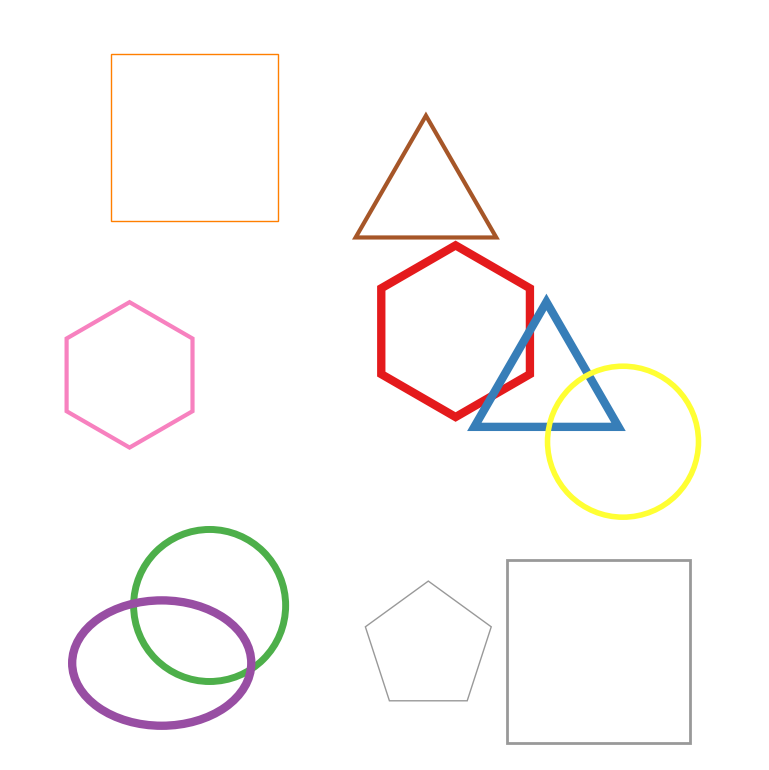[{"shape": "hexagon", "thickness": 3, "radius": 0.56, "center": [0.592, 0.57]}, {"shape": "triangle", "thickness": 3, "radius": 0.54, "center": [0.71, 0.5]}, {"shape": "circle", "thickness": 2.5, "radius": 0.49, "center": [0.272, 0.214]}, {"shape": "oval", "thickness": 3, "radius": 0.58, "center": [0.21, 0.139]}, {"shape": "square", "thickness": 0.5, "radius": 0.54, "center": [0.253, 0.821]}, {"shape": "circle", "thickness": 2, "radius": 0.49, "center": [0.809, 0.426]}, {"shape": "triangle", "thickness": 1.5, "radius": 0.53, "center": [0.553, 0.744]}, {"shape": "hexagon", "thickness": 1.5, "radius": 0.47, "center": [0.168, 0.513]}, {"shape": "pentagon", "thickness": 0.5, "radius": 0.43, "center": [0.556, 0.159]}, {"shape": "square", "thickness": 1, "radius": 0.59, "center": [0.777, 0.154]}]